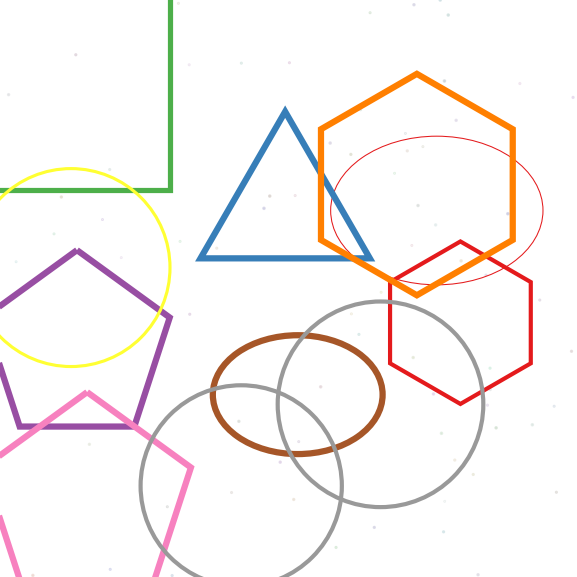[{"shape": "oval", "thickness": 0.5, "radius": 0.92, "center": [0.756, 0.635]}, {"shape": "hexagon", "thickness": 2, "radius": 0.7, "center": [0.797, 0.44]}, {"shape": "triangle", "thickness": 3, "radius": 0.85, "center": [0.494, 0.636]}, {"shape": "square", "thickness": 2.5, "radius": 0.94, "center": [0.106, 0.857]}, {"shape": "pentagon", "thickness": 3, "radius": 0.84, "center": [0.133, 0.397]}, {"shape": "hexagon", "thickness": 3, "radius": 0.96, "center": [0.722, 0.68]}, {"shape": "circle", "thickness": 1.5, "radius": 0.86, "center": [0.123, 0.536]}, {"shape": "oval", "thickness": 3, "radius": 0.73, "center": [0.516, 0.316]}, {"shape": "pentagon", "thickness": 3, "radius": 0.94, "center": [0.151, 0.131]}, {"shape": "circle", "thickness": 2, "radius": 0.89, "center": [0.659, 0.299]}, {"shape": "circle", "thickness": 2, "radius": 0.87, "center": [0.418, 0.158]}]